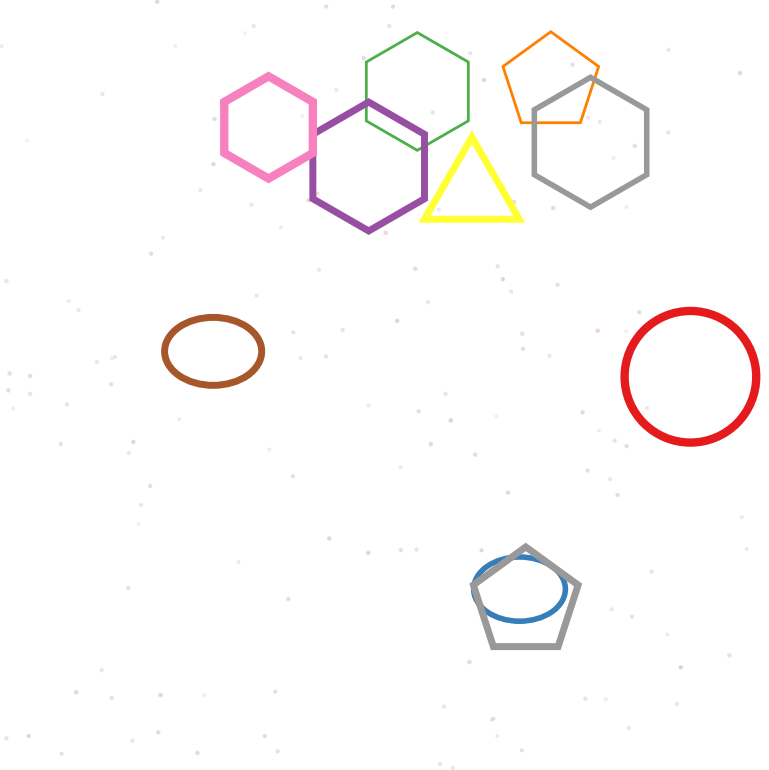[{"shape": "circle", "thickness": 3, "radius": 0.43, "center": [0.897, 0.511]}, {"shape": "oval", "thickness": 2, "radius": 0.3, "center": [0.675, 0.235]}, {"shape": "hexagon", "thickness": 1, "radius": 0.38, "center": [0.542, 0.881]}, {"shape": "hexagon", "thickness": 2.5, "radius": 0.42, "center": [0.479, 0.784]}, {"shape": "pentagon", "thickness": 1, "radius": 0.33, "center": [0.715, 0.893]}, {"shape": "triangle", "thickness": 2.5, "radius": 0.36, "center": [0.613, 0.751]}, {"shape": "oval", "thickness": 2.5, "radius": 0.32, "center": [0.277, 0.544]}, {"shape": "hexagon", "thickness": 3, "radius": 0.33, "center": [0.349, 0.834]}, {"shape": "hexagon", "thickness": 2, "radius": 0.42, "center": [0.767, 0.815]}, {"shape": "pentagon", "thickness": 2.5, "radius": 0.36, "center": [0.683, 0.218]}]